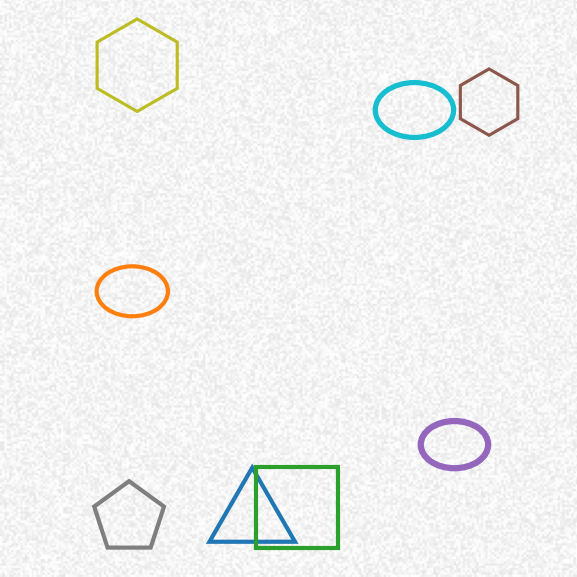[{"shape": "triangle", "thickness": 2, "radius": 0.43, "center": [0.437, 0.104]}, {"shape": "oval", "thickness": 2, "radius": 0.31, "center": [0.229, 0.495]}, {"shape": "square", "thickness": 2, "radius": 0.35, "center": [0.514, 0.12]}, {"shape": "oval", "thickness": 3, "radius": 0.29, "center": [0.787, 0.229]}, {"shape": "hexagon", "thickness": 1.5, "radius": 0.29, "center": [0.847, 0.822]}, {"shape": "pentagon", "thickness": 2, "radius": 0.32, "center": [0.224, 0.102]}, {"shape": "hexagon", "thickness": 1.5, "radius": 0.4, "center": [0.238, 0.886]}, {"shape": "oval", "thickness": 2.5, "radius": 0.34, "center": [0.718, 0.809]}]